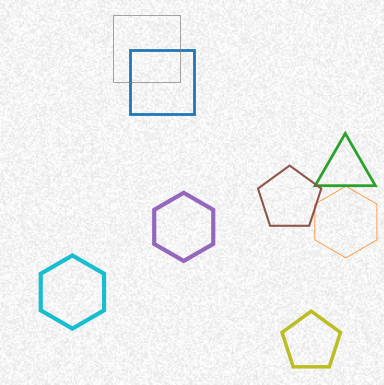[{"shape": "square", "thickness": 2, "radius": 0.41, "center": [0.421, 0.787]}, {"shape": "hexagon", "thickness": 0.5, "radius": 0.47, "center": [0.898, 0.423]}, {"shape": "triangle", "thickness": 2, "radius": 0.45, "center": [0.897, 0.563]}, {"shape": "hexagon", "thickness": 3, "radius": 0.44, "center": [0.477, 0.411]}, {"shape": "pentagon", "thickness": 1.5, "radius": 0.43, "center": [0.752, 0.484]}, {"shape": "square", "thickness": 0.5, "radius": 0.44, "center": [0.382, 0.875]}, {"shape": "pentagon", "thickness": 2.5, "radius": 0.4, "center": [0.808, 0.112]}, {"shape": "hexagon", "thickness": 3, "radius": 0.48, "center": [0.188, 0.241]}]